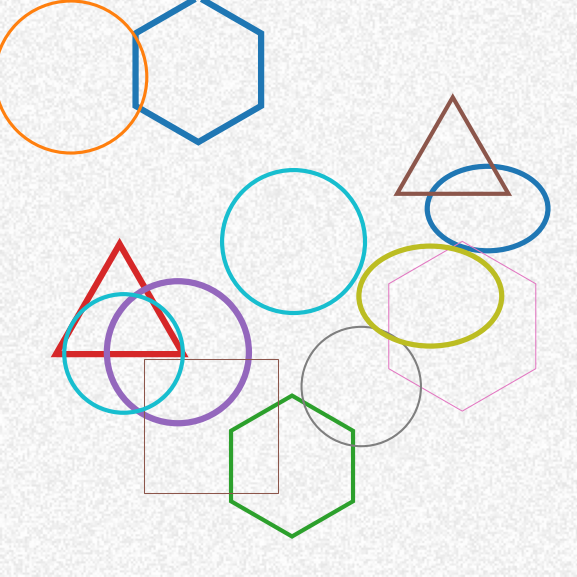[{"shape": "hexagon", "thickness": 3, "radius": 0.63, "center": [0.343, 0.879]}, {"shape": "oval", "thickness": 2.5, "radius": 0.52, "center": [0.844, 0.638]}, {"shape": "circle", "thickness": 1.5, "radius": 0.66, "center": [0.123, 0.866]}, {"shape": "hexagon", "thickness": 2, "radius": 0.61, "center": [0.506, 0.192]}, {"shape": "triangle", "thickness": 3, "radius": 0.64, "center": [0.207, 0.449]}, {"shape": "circle", "thickness": 3, "radius": 0.61, "center": [0.308, 0.389]}, {"shape": "square", "thickness": 0.5, "radius": 0.58, "center": [0.365, 0.261]}, {"shape": "triangle", "thickness": 2, "radius": 0.56, "center": [0.784, 0.719]}, {"shape": "hexagon", "thickness": 0.5, "radius": 0.73, "center": [0.8, 0.434]}, {"shape": "circle", "thickness": 1, "radius": 0.52, "center": [0.626, 0.33]}, {"shape": "oval", "thickness": 2.5, "radius": 0.62, "center": [0.745, 0.486]}, {"shape": "circle", "thickness": 2, "radius": 0.62, "center": [0.508, 0.581]}, {"shape": "circle", "thickness": 2, "radius": 0.51, "center": [0.214, 0.387]}]